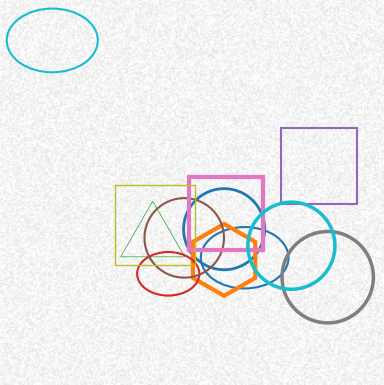[{"shape": "oval", "thickness": 1.5, "radius": 0.57, "center": [0.635, 0.33]}, {"shape": "circle", "thickness": 2, "radius": 0.53, "center": [0.582, 0.405]}, {"shape": "hexagon", "thickness": 3, "radius": 0.47, "center": [0.582, 0.325]}, {"shape": "triangle", "thickness": 0.5, "radius": 0.48, "center": [0.397, 0.381]}, {"shape": "oval", "thickness": 1.5, "radius": 0.4, "center": [0.437, 0.289]}, {"shape": "square", "thickness": 1.5, "radius": 0.49, "center": [0.829, 0.569]}, {"shape": "circle", "thickness": 1.5, "radius": 0.52, "center": [0.479, 0.382]}, {"shape": "square", "thickness": 3, "radius": 0.48, "center": [0.587, 0.445]}, {"shape": "circle", "thickness": 2.5, "radius": 0.59, "center": [0.851, 0.28]}, {"shape": "square", "thickness": 1, "radius": 0.52, "center": [0.403, 0.416]}, {"shape": "circle", "thickness": 2.5, "radius": 0.57, "center": [0.757, 0.362]}, {"shape": "oval", "thickness": 1.5, "radius": 0.59, "center": [0.136, 0.895]}]